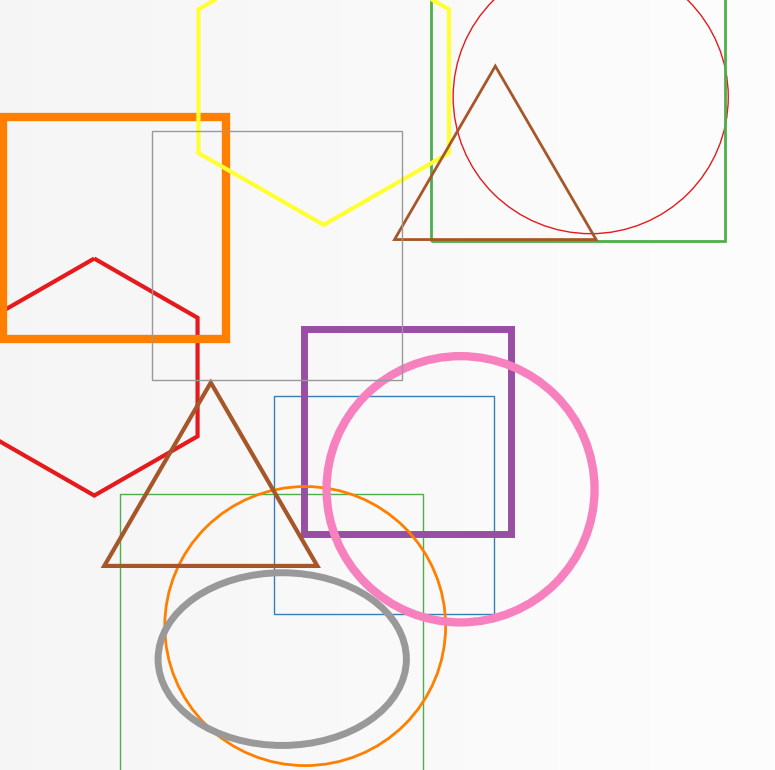[{"shape": "circle", "thickness": 0.5, "radius": 0.89, "center": [0.762, 0.874]}, {"shape": "hexagon", "thickness": 1.5, "radius": 0.77, "center": [0.122, 0.51]}, {"shape": "square", "thickness": 0.5, "radius": 0.71, "center": [0.496, 0.344]}, {"shape": "square", "thickness": 0.5, "radius": 0.98, "center": [0.351, 0.164]}, {"shape": "square", "thickness": 1, "radius": 0.95, "center": [0.746, 0.877]}, {"shape": "square", "thickness": 2.5, "radius": 0.67, "center": [0.526, 0.44]}, {"shape": "circle", "thickness": 1, "radius": 0.91, "center": [0.394, 0.187]}, {"shape": "square", "thickness": 3, "radius": 0.72, "center": [0.148, 0.704]}, {"shape": "hexagon", "thickness": 1.5, "radius": 0.93, "center": [0.418, 0.895]}, {"shape": "triangle", "thickness": 1, "radius": 0.75, "center": [0.639, 0.764]}, {"shape": "triangle", "thickness": 1.5, "radius": 0.79, "center": [0.272, 0.344]}, {"shape": "circle", "thickness": 3, "radius": 0.86, "center": [0.594, 0.365]}, {"shape": "square", "thickness": 0.5, "radius": 0.81, "center": [0.357, 0.668]}, {"shape": "oval", "thickness": 2.5, "radius": 0.8, "center": [0.364, 0.144]}]